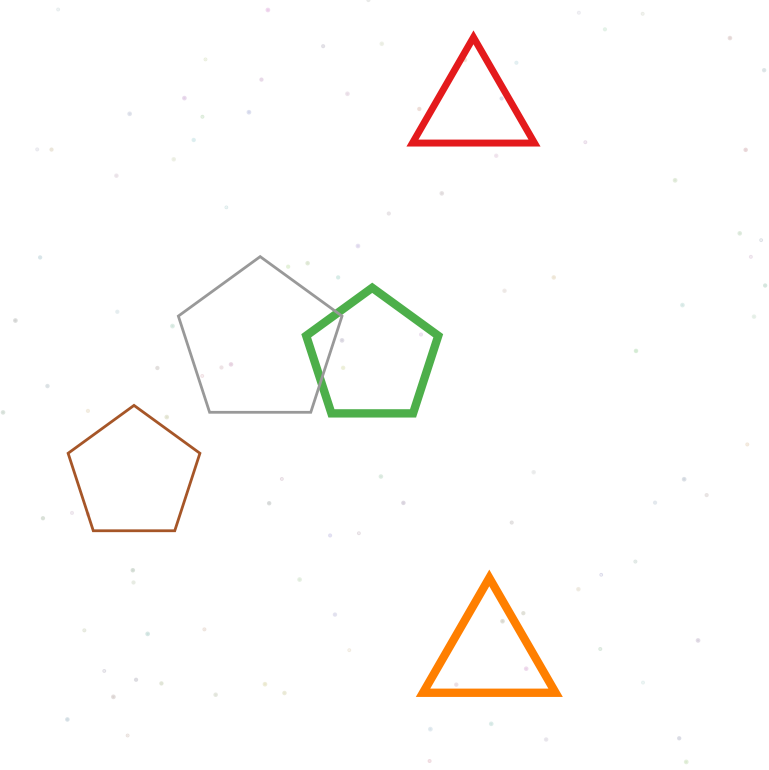[{"shape": "triangle", "thickness": 2.5, "radius": 0.46, "center": [0.615, 0.86]}, {"shape": "pentagon", "thickness": 3, "radius": 0.45, "center": [0.483, 0.536]}, {"shape": "triangle", "thickness": 3, "radius": 0.5, "center": [0.635, 0.15]}, {"shape": "pentagon", "thickness": 1, "radius": 0.45, "center": [0.174, 0.384]}, {"shape": "pentagon", "thickness": 1, "radius": 0.56, "center": [0.338, 0.555]}]